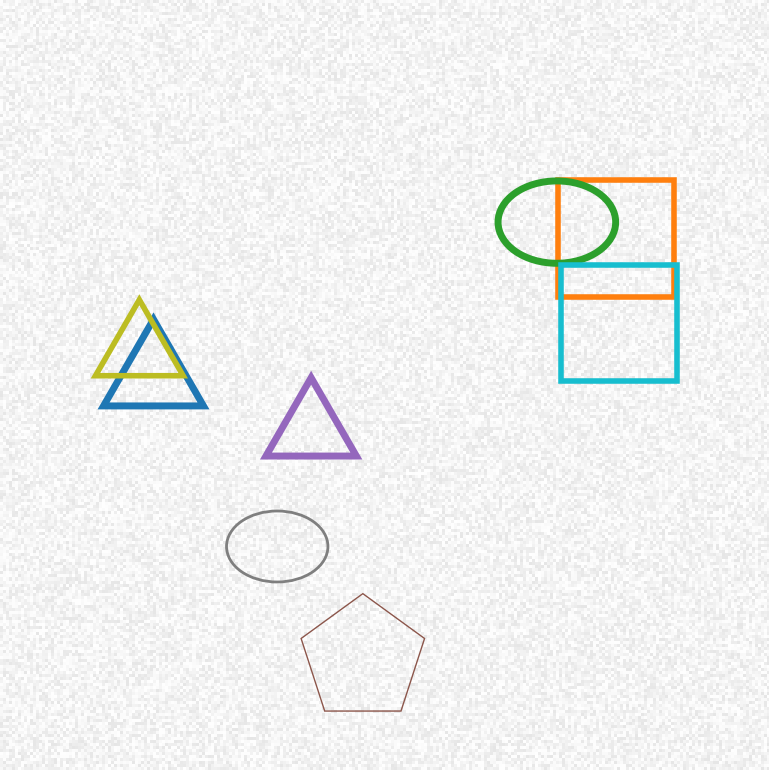[{"shape": "triangle", "thickness": 2.5, "radius": 0.37, "center": [0.199, 0.51]}, {"shape": "square", "thickness": 2, "radius": 0.38, "center": [0.8, 0.69]}, {"shape": "oval", "thickness": 2.5, "radius": 0.38, "center": [0.723, 0.712]}, {"shape": "triangle", "thickness": 2.5, "radius": 0.34, "center": [0.404, 0.442]}, {"shape": "pentagon", "thickness": 0.5, "radius": 0.42, "center": [0.471, 0.145]}, {"shape": "oval", "thickness": 1, "radius": 0.33, "center": [0.36, 0.29]}, {"shape": "triangle", "thickness": 2, "radius": 0.33, "center": [0.181, 0.545]}, {"shape": "square", "thickness": 2, "radius": 0.38, "center": [0.804, 0.581]}]